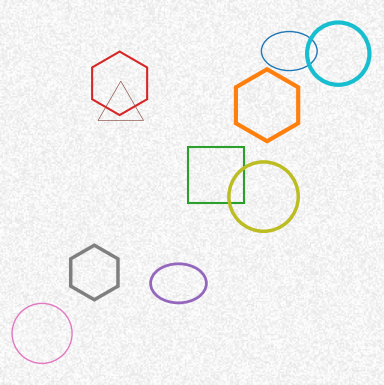[{"shape": "oval", "thickness": 1, "radius": 0.36, "center": [0.751, 0.867]}, {"shape": "hexagon", "thickness": 3, "radius": 0.47, "center": [0.694, 0.727]}, {"shape": "square", "thickness": 1.5, "radius": 0.36, "center": [0.562, 0.545]}, {"shape": "hexagon", "thickness": 1.5, "radius": 0.41, "center": [0.311, 0.784]}, {"shape": "oval", "thickness": 2, "radius": 0.36, "center": [0.464, 0.264]}, {"shape": "triangle", "thickness": 0.5, "radius": 0.34, "center": [0.314, 0.721]}, {"shape": "circle", "thickness": 1, "radius": 0.39, "center": [0.109, 0.134]}, {"shape": "hexagon", "thickness": 2.5, "radius": 0.35, "center": [0.245, 0.292]}, {"shape": "circle", "thickness": 2.5, "radius": 0.45, "center": [0.685, 0.489]}, {"shape": "circle", "thickness": 3, "radius": 0.4, "center": [0.879, 0.861]}]